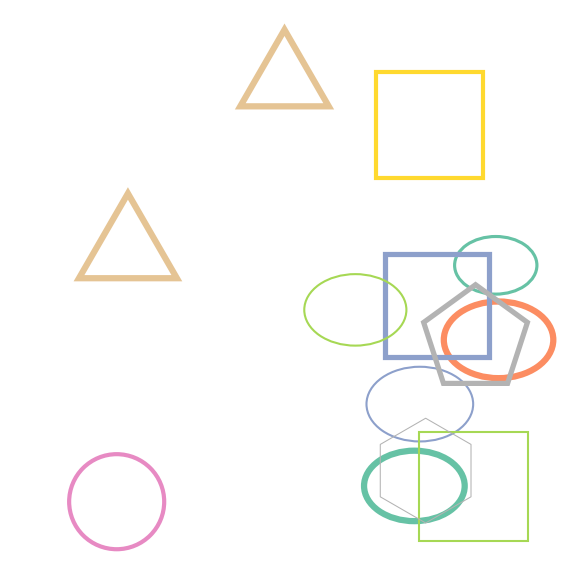[{"shape": "oval", "thickness": 1.5, "radius": 0.36, "center": [0.858, 0.54]}, {"shape": "oval", "thickness": 3, "radius": 0.44, "center": [0.718, 0.158]}, {"shape": "oval", "thickness": 3, "radius": 0.47, "center": [0.863, 0.411]}, {"shape": "oval", "thickness": 1, "radius": 0.46, "center": [0.727, 0.299]}, {"shape": "square", "thickness": 2.5, "radius": 0.45, "center": [0.757, 0.47]}, {"shape": "circle", "thickness": 2, "radius": 0.41, "center": [0.202, 0.13]}, {"shape": "oval", "thickness": 1, "radius": 0.44, "center": [0.615, 0.463]}, {"shape": "square", "thickness": 1, "radius": 0.47, "center": [0.82, 0.157]}, {"shape": "square", "thickness": 2, "radius": 0.46, "center": [0.744, 0.782]}, {"shape": "triangle", "thickness": 3, "radius": 0.49, "center": [0.222, 0.566]}, {"shape": "triangle", "thickness": 3, "radius": 0.44, "center": [0.493, 0.859]}, {"shape": "hexagon", "thickness": 0.5, "radius": 0.45, "center": [0.737, 0.184]}, {"shape": "pentagon", "thickness": 2.5, "radius": 0.47, "center": [0.823, 0.412]}]